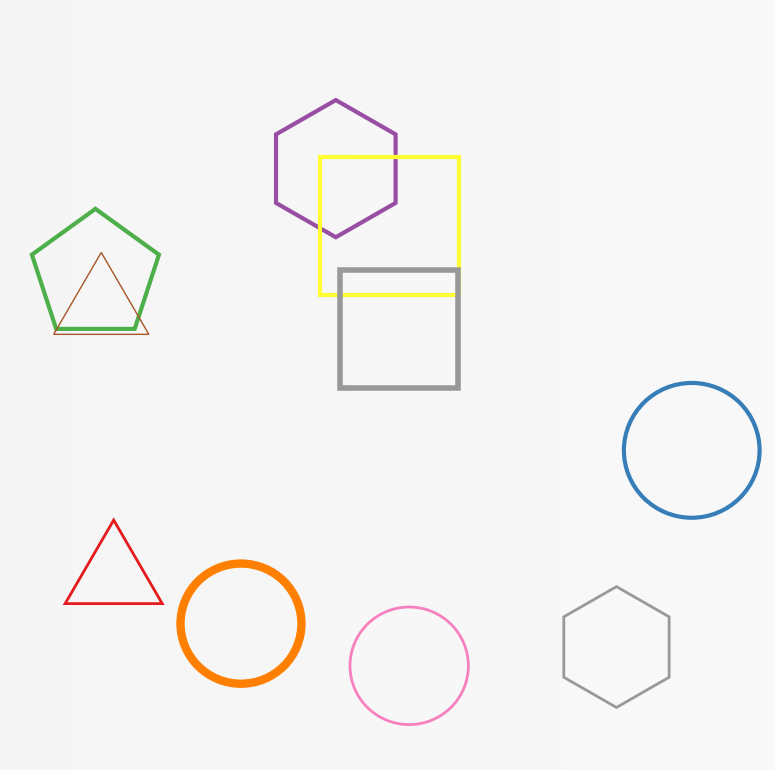[{"shape": "triangle", "thickness": 1, "radius": 0.36, "center": [0.147, 0.252]}, {"shape": "circle", "thickness": 1.5, "radius": 0.44, "center": [0.893, 0.415]}, {"shape": "pentagon", "thickness": 1.5, "radius": 0.43, "center": [0.123, 0.643]}, {"shape": "hexagon", "thickness": 1.5, "radius": 0.45, "center": [0.433, 0.781]}, {"shape": "circle", "thickness": 3, "radius": 0.39, "center": [0.311, 0.19]}, {"shape": "square", "thickness": 1.5, "radius": 0.45, "center": [0.502, 0.706]}, {"shape": "triangle", "thickness": 0.5, "radius": 0.35, "center": [0.131, 0.601]}, {"shape": "circle", "thickness": 1, "radius": 0.38, "center": [0.528, 0.135]}, {"shape": "hexagon", "thickness": 1, "radius": 0.39, "center": [0.795, 0.16]}, {"shape": "square", "thickness": 2, "radius": 0.38, "center": [0.515, 0.573]}]